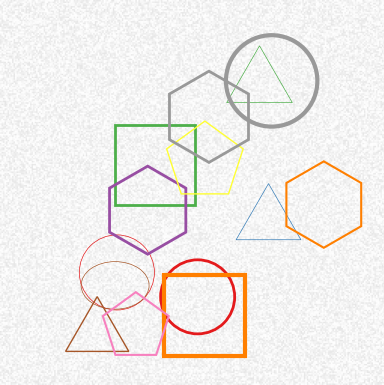[{"shape": "circle", "thickness": 2, "radius": 0.48, "center": [0.513, 0.229]}, {"shape": "circle", "thickness": 0.5, "radius": 0.49, "center": [0.304, 0.292]}, {"shape": "triangle", "thickness": 0.5, "radius": 0.49, "center": [0.697, 0.426]}, {"shape": "triangle", "thickness": 0.5, "radius": 0.49, "center": [0.674, 0.783]}, {"shape": "square", "thickness": 2, "radius": 0.52, "center": [0.403, 0.572]}, {"shape": "hexagon", "thickness": 2, "radius": 0.57, "center": [0.384, 0.454]}, {"shape": "hexagon", "thickness": 1.5, "radius": 0.56, "center": [0.841, 0.469]}, {"shape": "square", "thickness": 3, "radius": 0.53, "center": [0.53, 0.179]}, {"shape": "pentagon", "thickness": 1, "radius": 0.52, "center": [0.532, 0.581]}, {"shape": "oval", "thickness": 0.5, "radius": 0.44, "center": [0.299, 0.259]}, {"shape": "triangle", "thickness": 1, "radius": 0.47, "center": [0.252, 0.135]}, {"shape": "pentagon", "thickness": 1.5, "radius": 0.45, "center": [0.353, 0.151]}, {"shape": "hexagon", "thickness": 2, "radius": 0.59, "center": [0.543, 0.697]}, {"shape": "circle", "thickness": 3, "radius": 0.59, "center": [0.706, 0.79]}]